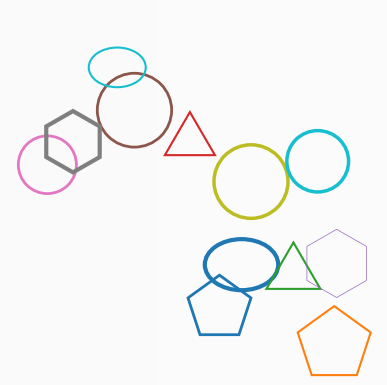[{"shape": "pentagon", "thickness": 2, "radius": 0.43, "center": [0.566, 0.2]}, {"shape": "oval", "thickness": 3, "radius": 0.47, "center": [0.623, 0.313]}, {"shape": "pentagon", "thickness": 1.5, "radius": 0.5, "center": [0.863, 0.106]}, {"shape": "triangle", "thickness": 1.5, "radius": 0.4, "center": [0.757, 0.29]}, {"shape": "triangle", "thickness": 1.5, "radius": 0.37, "center": [0.49, 0.634]}, {"shape": "hexagon", "thickness": 0.5, "radius": 0.44, "center": [0.869, 0.316]}, {"shape": "circle", "thickness": 2, "radius": 0.48, "center": [0.347, 0.714]}, {"shape": "circle", "thickness": 2, "radius": 0.37, "center": [0.122, 0.572]}, {"shape": "hexagon", "thickness": 3, "radius": 0.4, "center": [0.188, 0.632]}, {"shape": "circle", "thickness": 2.5, "radius": 0.48, "center": [0.648, 0.528]}, {"shape": "oval", "thickness": 1.5, "radius": 0.37, "center": [0.303, 0.825]}, {"shape": "circle", "thickness": 2.5, "radius": 0.4, "center": [0.82, 0.581]}]